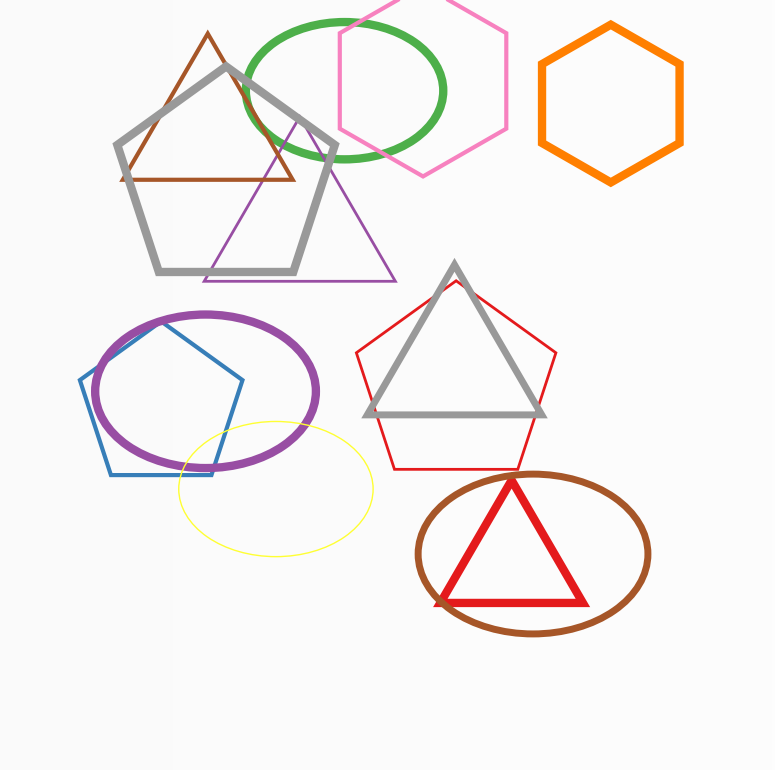[{"shape": "pentagon", "thickness": 1, "radius": 0.68, "center": [0.589, 0.5]}, {"shape": "triangle", "thickness": 3, "radius": 0.53, "center": [0.66, 0.27]}, {"shape": "pentagon", "thickness": 1.5, "radius": 0.55, "center": [0.208, 0.472]}, {"shape": "oval", "thickness": 3, "radius": 0.64, "center": [0.445, 0.882]}, {"shape": "oval", "thickness": 3, "radius": 0.71, "center": [0.265, 0.492]}, {"shape": "triangle", "thickness": 1, "radius": 0.71, "center": [0.387, 0.706]}, {"shape": "hexagon", "thickness": 3, "radius": 0.51, "center": [0.788, 0.866]}, {"shape": "oval", "thickness": 0.5, "radius": 0.63, "center": [0.356, 0.365]}, {"shape": "triangle", "thickness": 1.5, "radius": 0.63, "center": [0.268, 0.83]}, {"shape": "oval", "thickness": 2.5, "radius": 0.74, "center": [0.688, 0.28]}, {"shape": "hexagon", "thickness": 1.5, "radius": 0.62, "center": [0.546, 0.895]}, {"shape": "pentagon", "thickness": 3, "radius": 0.74, "center": [0.292, 0.766]}, {"shape": "triangle", "thickness": 2.5, "radius": 0.65, "center": [0.586, 0.526]}]